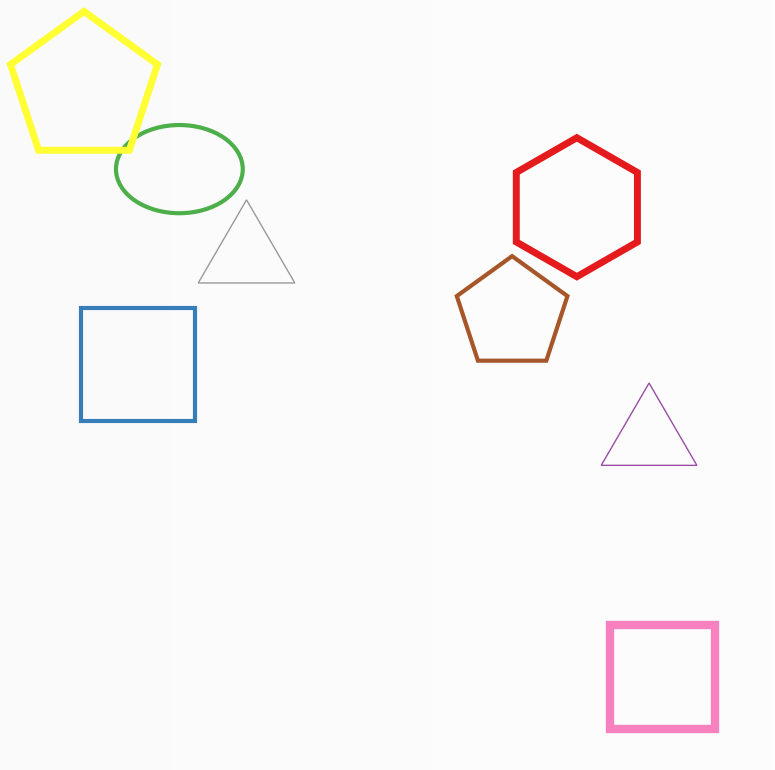[{"shape": "hexagon", "thickness": 2.5, "radius": 0.45, "center": [0.744, 0.731]}, {"shape": "square", "thickness": 1.5, "radius": 0.37, "center": [0.178, 0.526]}, {"shape": "oval", "thickness": 1.5, "radius": 0.41, "center": [0.231, 0.78]}, {"shape": "triangle", "thickness": 0.5, "radius": 0.36, "center": [0.837, 0.431]}, {"shape": "pentagon", "thickness": 2.5, "radius": 0.5, "center": [0.108, 0.886]}, {"shape": "pentagon", "thickness": 1.5, "radius": 0.38, "center": [0.661, 0.592]}, {"shape": "square", "thickness": 3, "radius": 0.34, "center": [0.855, 0.121]}, {"shape": "triangle", "thickness": 0.5, "radius": 0.36, "center": [0.318, 0.668]}]